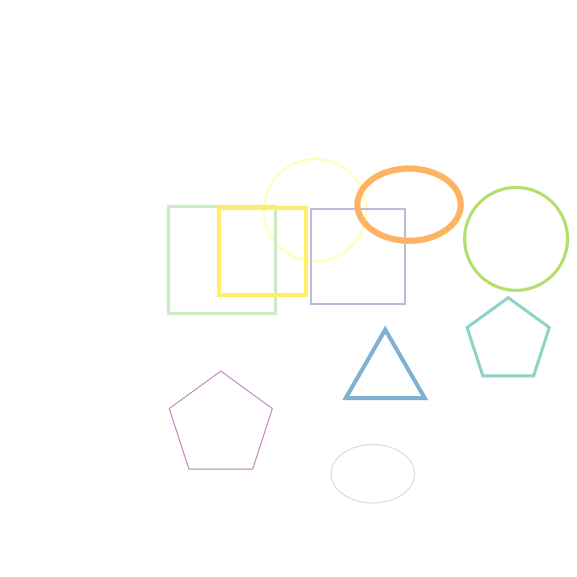[{"shape": "pentagon", "thickness": 1.5, "radius": 0.37, "center": [0.88, 0.409]}, {"shape": "circle", "thickness": 1, "radius": 0.44, "center": [0.546, 0.635]}, {"shape": "square", "thickness": 1, "radius": 0.41, "center": [0.62, 0.556]}, {"shape": "triangle", "thickness": 2, "radius": 0.4, "center": [0.667, 0.349]}, {"shape": "oval", "thickness": 3, "radius": 0.45, "center": [0.708, 0.645]}, {"shape": "circle", "thickness": 1.5, "radius": 0.45, "center": [0.894, 0.585]}, {"shape": "oval", "thickness": 0.5, "radius": 0.36, "center": [0.646, 0.179]}, {"shape": "pentagon", "thickness": 0.5, "radius": 0.47, "center": [0.382, 0.263]}, {"shape": "square", "thickness": 1.5, "radius": 0.46, "center": [0.384, 0.55]}, {"shape": "square", "thickness": 2, "radius": 0.38, "center": [0.454, 0.563]}]